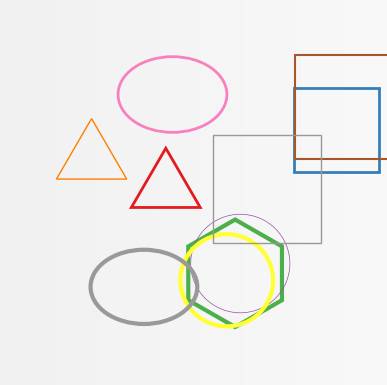[{"shape": "triangle", "thickness": 2, "radius": 0.51, "center": [0.428, 0.512]}, {"shape": "square", "thickness": 2, "radius": 0.54, "center": [0.868, 0.662]}, {"shape": "hexagon", "thickness": 3, "radius": 0.7, "center": [0.607, 0.29]}, {"shape": "circle", "thickness": 0.5, "radius": 0.64, "center": [0.62, 0.316]}, {"shape": "triangle", "thickness": 1, "radius": 0.52, "center": [0.236, 0.587]}, {"shape": "circle", "thickness": 3, "radius": 0.6, "center": [0.585, 0.272]}, {"shape": "square", "thickness": 1.5, "radius": 0.68, "center": [0.897, 0.722]}, {"shape": "oval", "thickness": 2, "radius": 0.7, "center": [0.445, 0.755]}, {"shape": "oval", "thickness": 3, "radius": 0.69, "center": [0.371, 0.255]}, {"shape": "square", "thickness": 1, "radius": 0.7, "center": [0.689, 0.509]}]